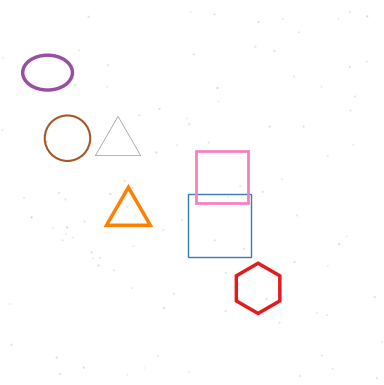[{"shape": "hexagon", "thickness": 2.5, "radius": 0.33, "center": [0.67, 0.251]}, {"shape": "square", "thickness": 1, "radius": 0.41, "center": [0.571, 0.414]}, {"shape": "oval", "thickness": 2.5, "radius": 0.32, "center": [0.124, 0.811]}, {"shape": "triangle", "thickness": 2.5, "radius": 0.33, "center": [0.334, 0.448]}, {"shape": "circle", "thickness": 1.5, "radius": 0.3, "center": [0.175, 0.641]}, {"shape": "square", "thickness": 2, "radius": 0.33, "center": [0.577, 0.54]}, {"shape": "triangle", "thickness": 0.5, "radius": 0.34, "center": [0.307, 0.63]}]